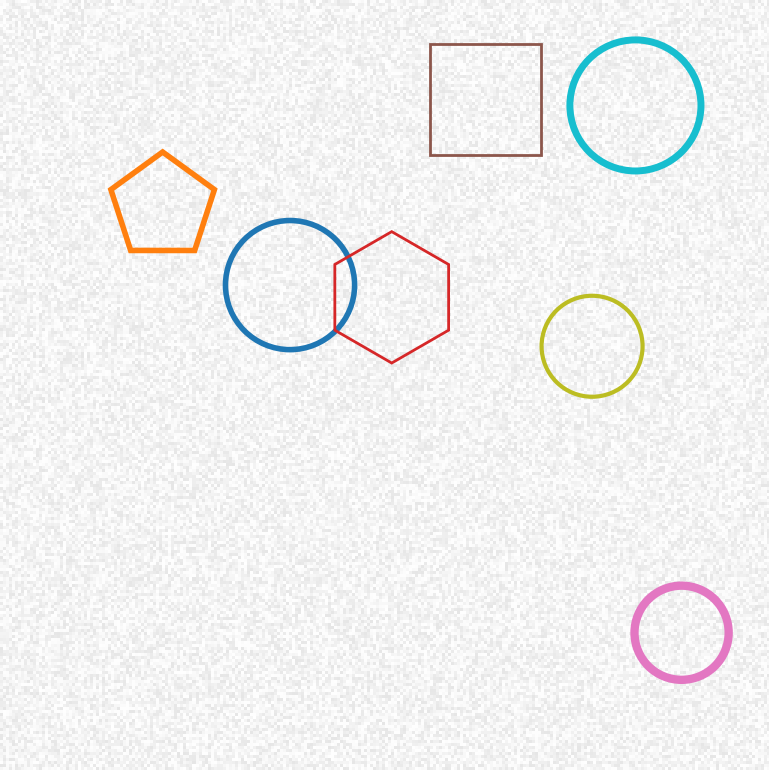[{"shape": "circle", "thickness": 2, "radius": 0.42, "center": [0.377, 0.63]}, {"shape": "pentagon", "thickness": 2, "radius": 0.35, "center": [0.211, 0.732]}, {"shape": "hexagon", "thickness": 1, "radius": 0.43, "center": [0.509, 0.614]}, {"shape": "square", "thickness": 1, "radius": 0.36, "center": [0.631, 0.871]}, {"shape": "circle", "thickness": 3, "radius": 0.31, "center": [0.885, 0.178]}, {"shape": "circle", "thickness": 1.5, "radius": 0.33, "center": [0.769, 0.55]}, {"shape": "circle", "thickness": 2.5, "radius": 0.43, "center": [0.825, 0.863]}]